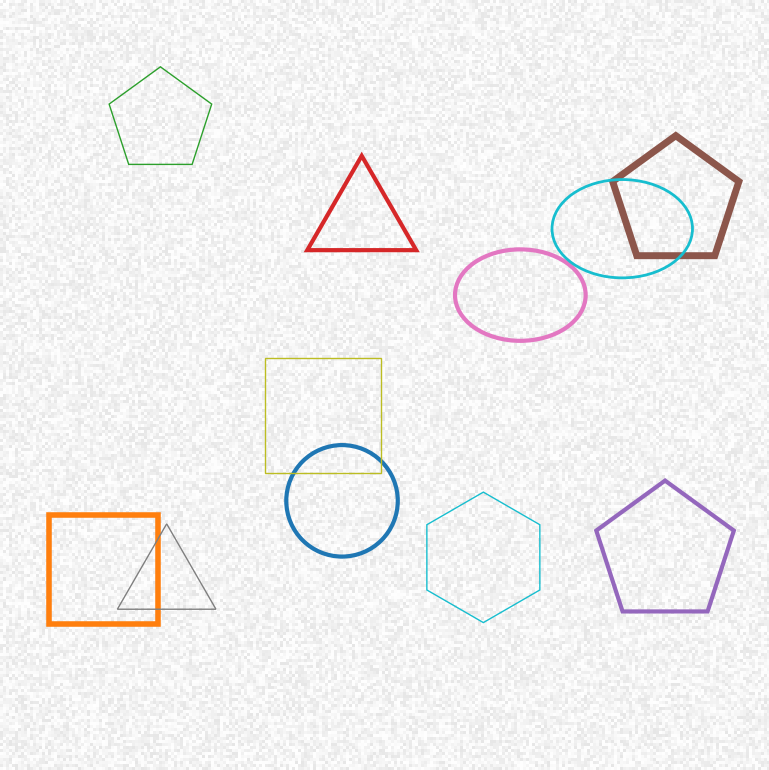[{"shape": "circle", "thickness": 1.5, "radius": 0.36, "center": [0.444, 0.35]}, {"shape": "square", "thickness": 2, "radius": 0.35, "center": [0.135, 0.261]}, {"shape": "pentagon", "thickness": 0.5, "radius": 0.35, "center": [0.208, 0.843]}, {"shape": "triangle", "thickness": 1.5, "radius": 0.41, "center": [0.47, 0.716]}, {"shape": "pentagon", "thickness": 1.5, "radius": 0.47, "center": [0.864, 0.282]}, {"shape": "pentagon", "thickness": 2.5, "radius": 0.43, "center": [0.878, 0.738]}, {"shape": "oval", "thickness": 1.5, "radius": 0.42, "center": [0.676, 0.617]}, {"shape": "triangle", "thickness": 0.5, "radius": 0.37, "center": [0.216, 0.246]}, {"shape": "square", "thickness": 0.5, "radius": 0.38, "center": [0.42, 0.46]}, {"shape": "oval", "thickness": 1, "radius": 0.46, "center": [0.808, 0.703]}, {"shape": "hexagon", "thickness": 0.5, "radius": 0.42, "center": [0.628, 0.276]}]